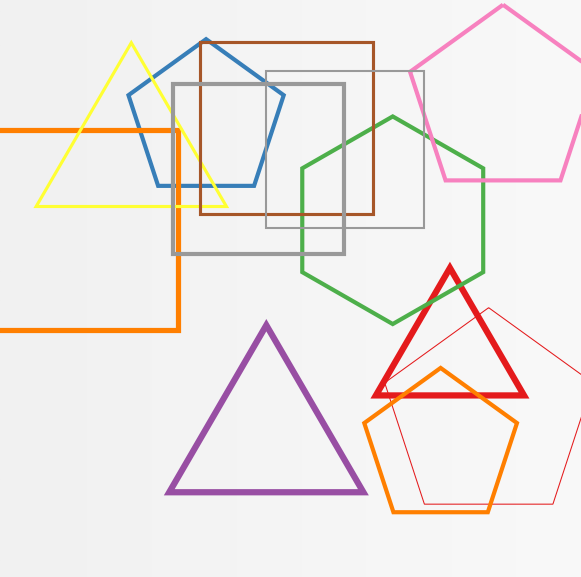[{"shape": "pentagon", "thickness": 0.5, "radius": 0.94, "center": [0.841, 0.278]}, {"shape": "triangle", "thickness": 3, "radius": 0.74, "center": [0.774, 0.388]}, {"shape": "pentagon", "thickness": 2, "radius": 0.7, "center": [0.355, 0.791]}, {"shape": "hexagon", "thickness": 2, "radius": 0.9, "center": [0.676, 0.618]}, {"shape": "triangle", "thickness": 3, "radius": 0.96, "center": [0.458, 0.243]}, {"shape": "square", "thickness": 2.5, "radius": 0.86, "center": [0.133, 0.601]}, {"shape": "pentagon", "thickness": 2, "radius": 0.69, "center": [0.758, 0.224]}, {"shape": "triangle", "thickness": 1.5, "radius": 0.95, "center": [0.226, 0.736]}, {"shape": "square", "thickness": 1.5, "radius": 0.75, "center": [0.493, 0.778]}, {"shape": "pentagon", "thickness": 2, "radius": 0.84, "center": [0.865, 0.823]}, {"shape": "square", "thickness": 2, "radius": 0.73, "center": [0.445, 0.706]}, {"shape": "square", "thickness": 1, "radius": 0.68, "center": [0.594, 0.74]}]